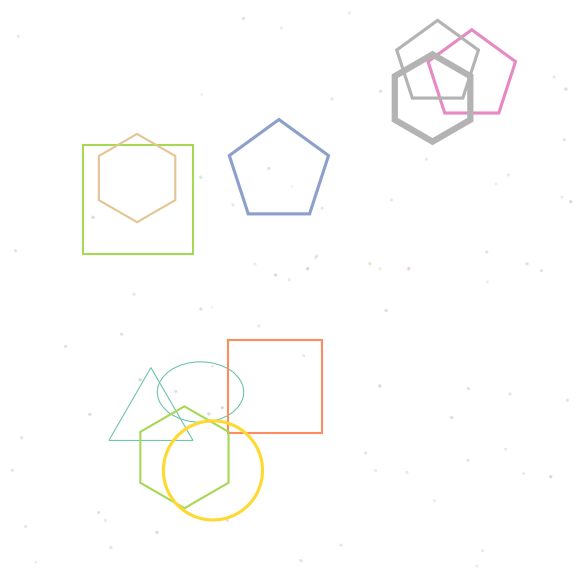[{"shape": "oval", "thickness": 0.5, "radius": 0.37, "center": [0.347, 0.32]}, {"shape": "triangle", "thickness": 0.5, "radius": 0.42, "center": [0.261, 0.279]}, {"shape": "square", "thickness": 1, "radius": 0.4, "center": [0.477, 0.33]}, {"shape": "pentagon", "thickness": 1.5, "radius": 0.45, "center": [0.483, 0.702]}, {"shape": "pentagon", "thickness": 1.5, "radius": 0.4, "center": [0.817, 0.868]}, {"shape": "hexagon", "thickness": 1, "radius": 0.44, "center": [0.319, 0.207]}, {"shape": "square", "thickness": 1, "radius": 0.47, "center": [0.239, 0.654]}, {"shape": "circle", "thickness": 1.5, "radius": 0.43, "center": [0.369, 0.185]}, {"shape": "hexagon", "thickness": 1, "radius": 0.38, "center": [0.237, 0.691]}, {"shape": "pentagon", "thickness": 1.5, "radius": 0.37, "center": [0.758, 0.889]}, {"shape": "hexagon", "thickness": 3, "radius": 0.38, "center": [0.749, 0.829]}]